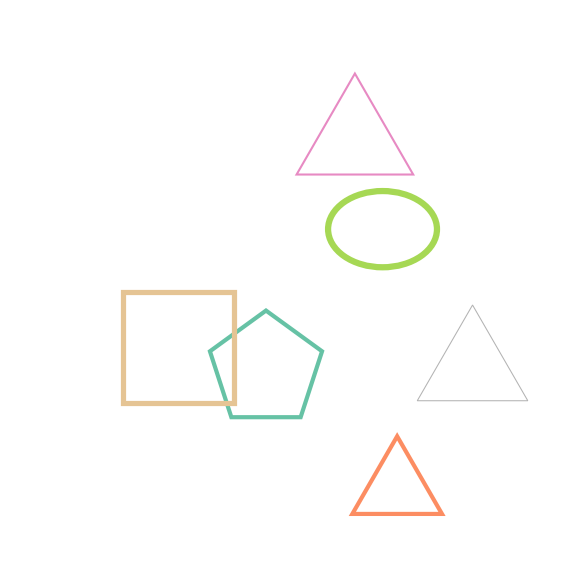[{"shape": "pentagon", "thickness": 2, "radius": 0.51, "center": [0.461, 0.359]}, {"shape": "triangle", "thickness": 2, "radius": 0.45, "center": [0.688, 0.154]}, {"shape": "triangle", "thickness": 1, "radius": 0.58, "center": [0.615, 0.755]}, {"shape": "oval", "thickness": 3, "radius": 0.47, "center": [0.662, 0.602]}, {"shape": "square", "thickness": 2.5, "radius": 0.48, "center": [0.309, 0.397]}, {"shape": "triangle", "thickness": 0.5, "radius": 0.55, "center": [0.818, 0.36]}]